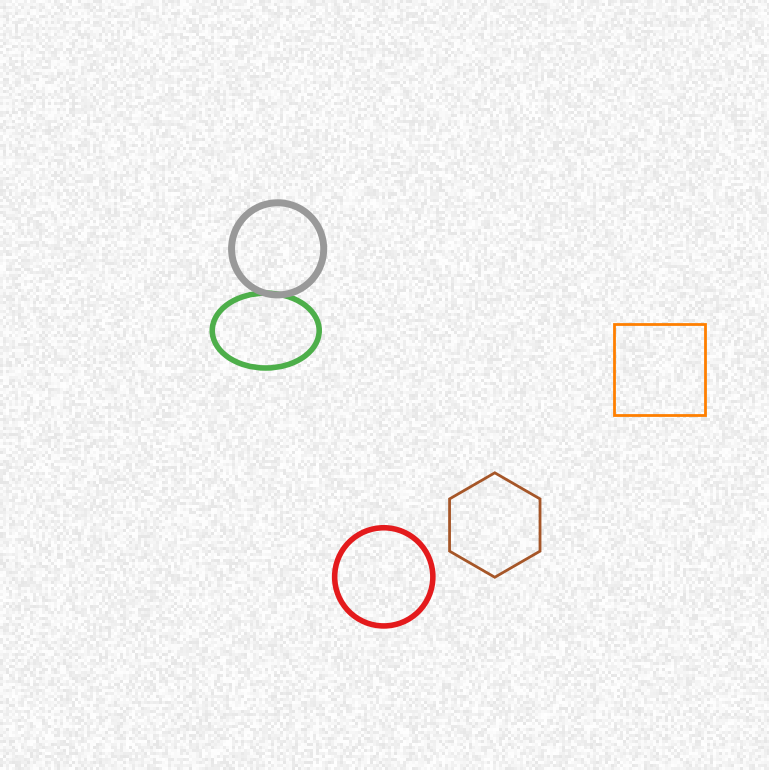[{"shape": "circle", "thickness": 2, "radius": 0.32, "center": [0.498, 0.251]}, {"shape": "oval", "thickness": 2, "radius": 0.35, "center": [0.345, 0.571]}, {"shape": "square", "thickness": 1, "radius": 0.3, "center": [0.856, 0.52]}, {"shape": "hexagon", "thickness": 1, "radius": 0.34, "center": [0.643, 0.318]}, {"shape": "circle", "thickness": 2.5, "radius": 0.3, "center": [0.361, 0.677]}]